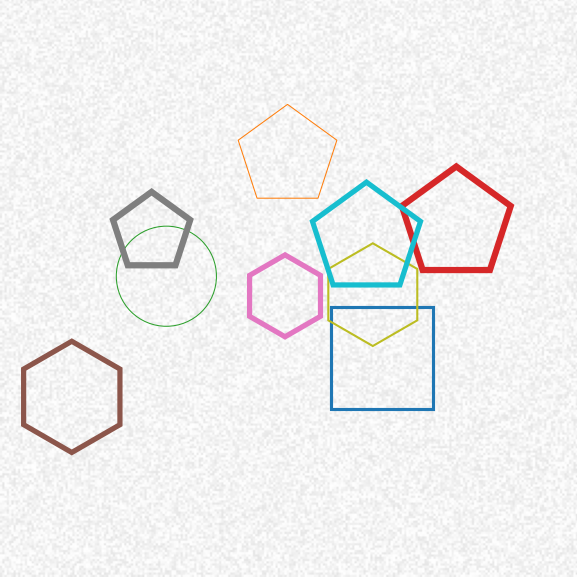[{"shape": "square", "thickness": 1.5, "radius": 0.44, "center": [0.661, 0.38]}, {"shape": "pentagon", "thickness": 0.5, "radius": 0.45, "center": [0.498, 0.729]}, {"shape": "circle", "thickness": 0.5, "radius": 0.43, "center": [0.288, 0.521]}, {"shape": "pentagon", "thickness": 3, "radius": 0.5, "center": [0.79, 0.612]}, {"shape": "hexagon", "thickness": 2.5, "radius": 0.48, "center": [0.124, 0.312]}, {"shape": "hexagon", "thickness": 2.5, "radius": 0.35, "center": [0.494, 0.487]}, {"shape": "pentagon", "thickness": 3, "radius": 0.35, "center": [0.263, 0.597]}, {"shape": "hexagon", "thickness": 1, "radius": 0.44, "center": [0.646, 0.489]}, {"shape": "pentagon", "thickness": 2.5, "radius": 0.49, "center": [0.635, 0.585]}]